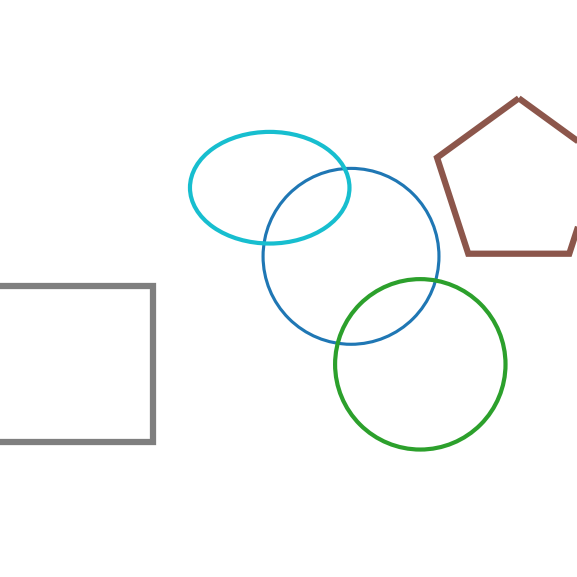[{"shape": "circle", "thickness": 1.5, "radius": 0.76, "center": [0.608, 0.555]}, {"shape": "circle", "thickness": 2, "radius": 0.74, "center": [0.728, 0.368]}, {"shape": "pentagon", "thickness": 3, "radius": 0.74, "center": [0.898, 0.68]}, {"shape": "square", "thickness": 3, "radius": 0.67, "center": [0.131, 0.369]}, {"shape": "oval", "thickness": 2, "radius": 0.69, "center": [0.467, 0.674]}]